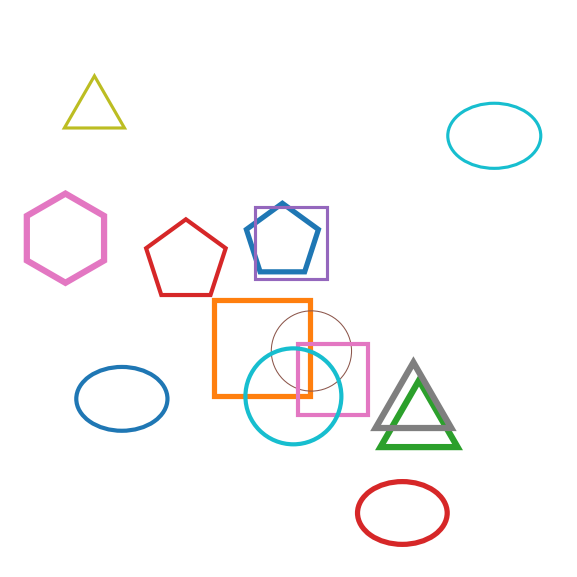[{"shape": "oval", "thickness": 2, "radius": 0.39, "center": [0.211, 0.308]}, {"shape": "pentagon", "thickness": 2.5, "radius": 0.33, "center": [0.489, 0.582]}, {"shape": "square", "thickness": 2.5, "radius": 0.41, "center": [0.453, 0.397]}, {"shape": "triangle", "thickness": 3, "radius": 0.39, "center": [0.726, 0.263]}, {"shape": "oval", "thickness": 2.5, "radius": 0.39, "center": [0.697, 0.111]}, {"shape": "pentagon", "thickness": 2, "radius": 0.36, "center": [0.322, 0.547]}, {"shape": "square", "thickness": 1.5, "radius": 0.31, "center": [0.504, 0.578]}, {"shape": "circle", "thickness": 0.5, "radius": 0.35, "center": [0.539, 0.391]}, {"shape": "hexagon", "thickness": 3, "radius": 0.39, "center": [0.113, 0.587]}, {"shape": "square", "thickness": 2, "radius": 0.31, "center": [0.577, 0.342]}, {"shape": "triangle", "thickness": 3, "radius": 0.38, "center": [0.716, 0.296]}, {"shape": "triangle", "thickness": 1.5, "radius": 0.3, "center": [0.164, 0.808]}, {"shape": "circle", "thickness": 2, "radius": 0.42, "center": [0.508, 0.313]}, {"shape": "oval", "thickness": 1.5, "radius": 0.4, "center": [0.856, 0.764]}]